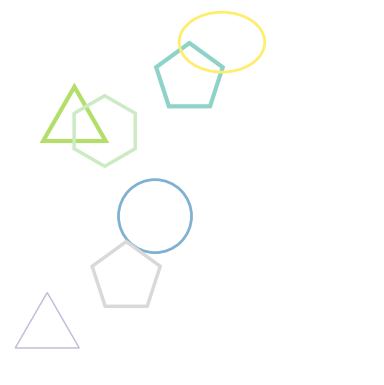[{"shape": "pentagon", "thickness": 3, "radius": 0.45, "center": [0.492, 0.797]}, {"shape": "triangle", "thickness": 1, "radius": 0.48, "center": [0.123, 0.144]}, {"shape": "circle", "thickness": 2, "radius": 0.47, "center": [0.403, 0.439]}, {"shape": "triangle", "thickness": 3, "radius": 0.47, "center": [0.193, 0.681]}, {"shape": "pentagon", "thickness": 2.5, "radius": 0.46, "center": [0.328, 0.28]}, {"shape": "hexagon", "thickness": 2.5, "radius": 0.46, "center": [0.272, 0.66]}, {"shape": "oval", "thickness": 2, "radius": 0.56, "center": [0.576, 0.89]}]